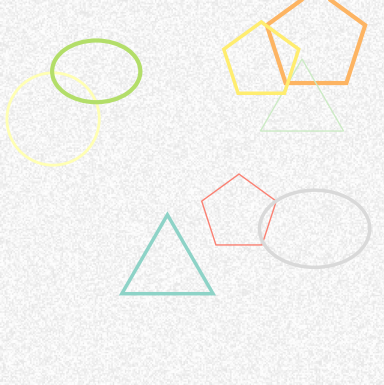[{"shape": "triangle", "thickness": 2.5, "radius": 0.68, "center": [0.435, 0.305]}, {"shape": "circle", "thickness": 2, "radius": 0.6, "center": [0.138, 0.691]}, {"shape": "pentagon", "thickness": 1, "radius": 0.51, "center": [0.621, 0.446]}, {"shape": "pentagon", "thickness": 3, "radius": 0.67, "center": [0.821, 0.893]}, {"shape": "oval", "thickness": 3, "radius": 0.57, "center": [0.25, 0.815]}, {"shape": "oval", "thickness": 2.5, "radius": 0.72, "center": [0.817, 0.406]}, {"shape": "triangle", "thickness": 1, "radius": 0.62, "center": [0.784, 0.722]}, {"shape": "pentagon", "thickness": 2.5, "radius": 0.51, "center": [0.679, 0.841]}]